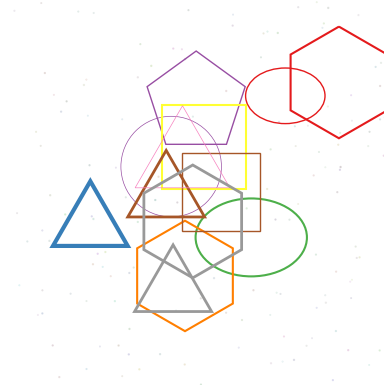[{"shape": "oval", "thickness": 1, "radius": 0.52, "center": [0.741, 0.751]}, {"shape": "hexagon", "thickness": 1.5, "radius": 0.73, "center": [0.88, 0.786]}, {"shape": "triangle", "thickness": 3, "radius": 0.56, "center": [0.235, 0.417]}, {"shape": "oval", "thickness": 1.5, "radius": 0.72, "center": [0.653, 0.383]}, {"shape": "pentagon", "thickness": 1, "radius": 0.67, "center": [0.509, 0.734]}, {"shape": "circle", "thickness": 0.5, "radius": 0.65, "center": [0.445, 0.567]}, {"shape": "hexagon", "thickness": 1.5, "radius": 0.72, "center": [0.481, 0.283]}, {"shape": "square", "thickness": 1.5, "radius": 0.54, "center": [0.529, 0.618]}, {"shape": "triangle", "thickness": 2, "radius": 0.58, "center": [0.432, 0.494]}, {"shape": "square", "thickness": 1, "radius": 0.5, "center": [0.574, 0.501]}, {"shape": "triangle", "thickness": 0.5, "radius": 0.71, "center": [0.474, 0.583]}, {"shape": "hexagon", "thickness": 2, "radius": 0.73, "center": [0.501, 0.425]}, {"shape": "triangle", "thickness": 2, "radius": 0.58, "center": [0.45, 0.249]}]